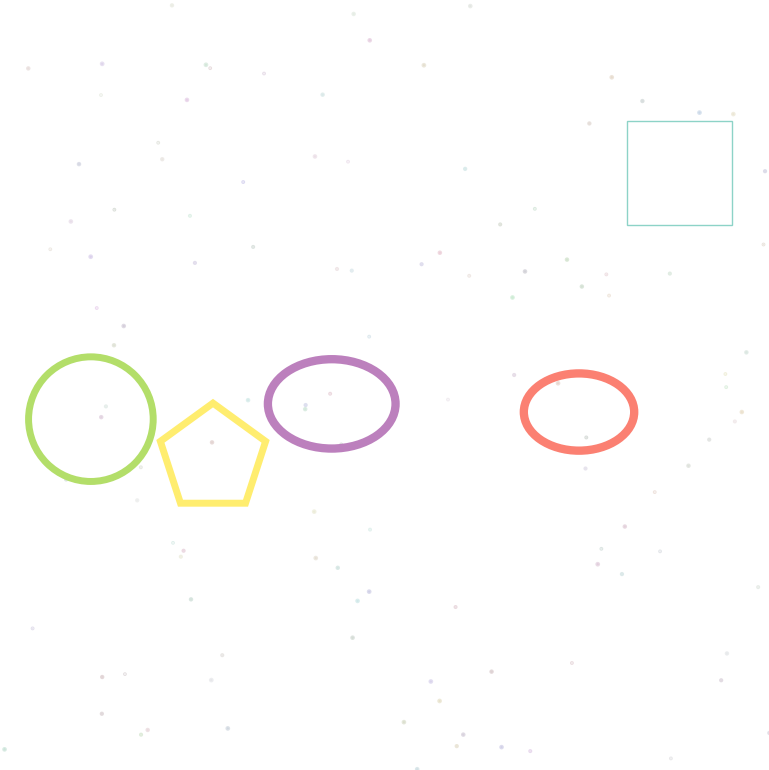[{"shape": "square", "thickness": 0.5, "radius": 0.34, "center": [0.883, 0.775]}, {"shape": "oval", "thickness": 3, "radius": 0.36, "center": [0.752, 0.465]}, {"shape": "circle", "thickness": 2.5, "radius": 0.4, "center": [0.118, 0.456]}, {"shape": "oval", "thickness": 3, "radius": 0.41, "center": [0.431, 0.475]}, {"shape": "pentagon", "thickness": 2.5, "radius": 0.36, "center": [0.277, 0.405]}]